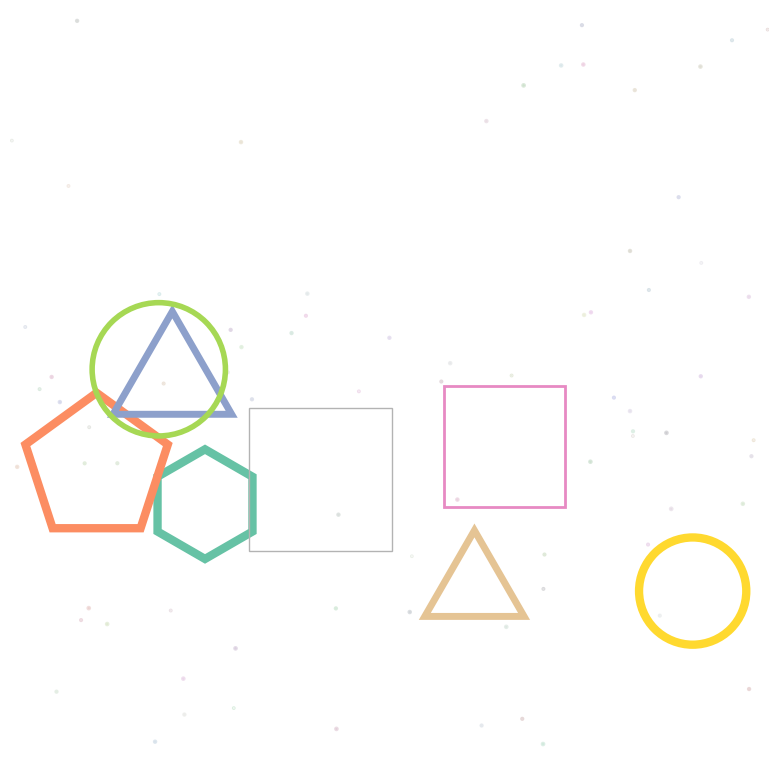[{"shape": "hexagon", "thickness": 3, "radius": 0.36, "center": [0.266, 0.345]}, {"shape": "pentagon", "thickness": 3, "radius": 0.49, "center": [0.125, 0.393]}, {"shape": "triangle", "thickness": 2.5, "radius": 0.44, "center": [0.224, 0.506]}, {"shape": "square", "thickness": 1, "radius": 0.39, "center": [0.655, 0.42]}, {"shape": "circle", "thickness": 2, "radius": 0.43, "center": [0.206, 0.52]}, {"shape": "circle", "thickness": 3, "radius": 0.35, "center": [0.9, 0.232]}, {"shape": "triangle", "thickness": 2.5, "radius": 0.37, "center": [0.616, 0.237]}, {"shape": "square", "thickness": 0.5, "radius": 0.46, "center": [0.416, 0.377]}]